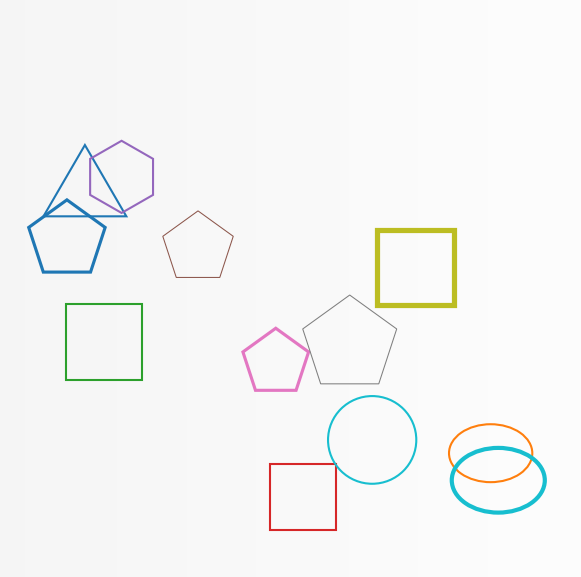[{"shape": "pentagon", "thickness": 1.5, "radius": 0.35, "center": [0.115, 0.584]}, {"shape": "triangle", "thickness": 1, "radius": 0.41, "center": [0.146, 0.666]}, {"shape": "oval", "thickness": 1, "radius": 0.36, "center": [0.844, 0.214]}, {"shape": "square", "thickness": 1, "radius": 0.33, "center": [0.179, 0.407]}, {"shape": "square", "thickness": 1, "radius": 0.29, "center": [0.521, 0.139]}, {"shape": "hexagon", "thickness": 1, "radius": 0.31, "center": [0.209, 0.693]}, {"shape": "pentagon", "thickness": 0.5, "radius": 0.32, "center": [0.341, 0.57]}, {"shape": "pentagon", "thickness": 1.5, "radius": 0.3, "center": [0.474, 0.371]}, {"shape": "pentagon", "thickness": 0.5, "radius": 0.42, "center": [0.602, 0.403]}, {"shape": "square", "thickness": 2.5, "radius": 0.33, "center": [0.715, 0.536]}, {"shape": "oval", "thickness": 2, "radius": 0.4, "center": [0.857, 0.168]}, {"shape": "circle", "thickness": 1, "radius": 0.38, "center": [0.64, 0.237]}]